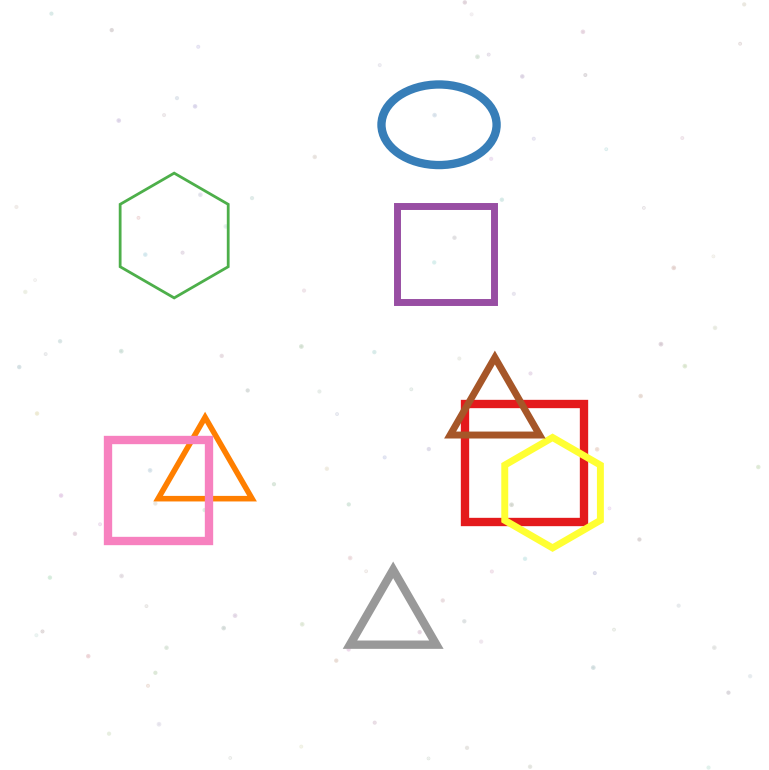[{"shape": "square", "thickness": 3, "radius": 0.38, "center": [0.681, 0.399]}, {"shape": "oval", "thickness": 3, "radius": 0.37, "center": [0.57, 0.838]}, {"shape": "hexagon", "thickness": 1, "radius": 0.41, "center": [0.226, 0.694]}, {"shape": "square", "thickness": 2.5, "radius": 0.31, "center": [0.578, 0.67]}, {"shape": "triangle", "thickness": 2, "radius": 0.35, "center": [0.266, 0.388]}, {"shape": "hexagon", "thickness": 2.5, "radius": 0.36, "center": [0.718, 0.36]}, {"shape": "triangle", "thickness": 2.5, "radius": 0.34, "center": [0.643, 0.469]}, {"shape": "square", "thickness": 3, "radius": 0.33, "center": [0.205, 0.363]}, {"shape": "triangle", "thickness": 3, "radius": 0.32, "center": [0.511, 0.195]}]